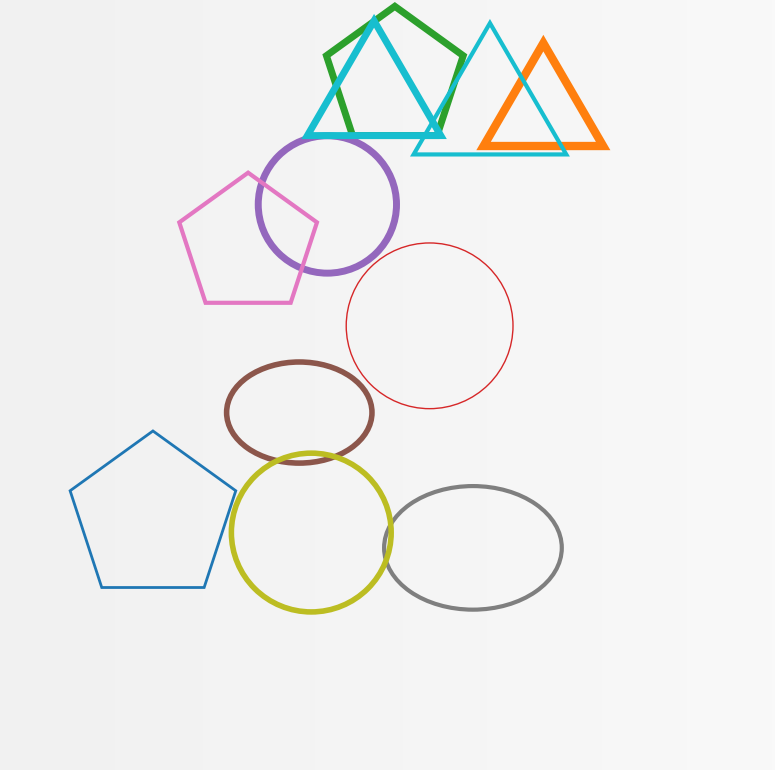[{"shape": "pentagon", "thickness": 1, "radius": 0.56, "center": [0.197, 0.328]}, {"shape": "triangle", "thickness": 3, "radius": 0.45, "center": [0.701, 0.855]}, {"shape": "pentagon", "thickness": 2.5, "radius": 0.46, "center": [0.509, 0.899]}, {"shape": "circle", "thickness": 0.5, "radius": 0.54, "center": [0.554, 0.577]}, {"shape": "circle", "thickness": 2.5, "radius": 0.45, "center": [0.422, 0.734]}, {"shape": "oval", "thickness": 2, "radius": 0.47, "center": [0.386, 0.464]}, {"shape": "pentagon", "thickness": 1.5, "radius": 0.47, "center": [0.32, 0.682]}, {"shape": "oval", "thickness": 1.5, "radius": 0.57, "center": [0.61, 0.288]}, {"shape": "circle", "thickness": 2, "radius": 0.52, "center": [0.402, 0.308]}, {"shape": "triangle", "thickness": 2.5, "radius": 0.5, "center": [0.483, 0.874]}, {"shape": "triangle", "thickness": 1.5, "radius": 0.57, "center": [0.632, 0.856]}]